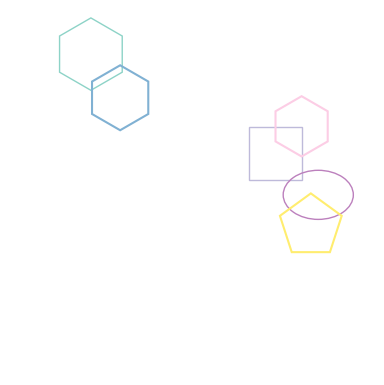[{"shape": "hexagon", "thickness": 1, "radius": 0.47, "center": [0.236, 0.859]}, {"shape": "square", "thickness": 1, "radius": 0.35, "center": [0.715, 0.601]}, {"shape": "hexagon", "thickness": 1.5, "radius": 0.42, "center": [0.312, 0.746]}, {"shape": "hexagon", "thickness": 1.5, "radius": 0.39, "center": [0.783, 0.672]}, {"shape": "oval", "thickness": 1, "radius": 0.46, "center": [0.827, 0.494]}, {"shape": "pentagon", "thickness": 1.5, "radius": 0.42, "center": [0.807, 0.413]}]